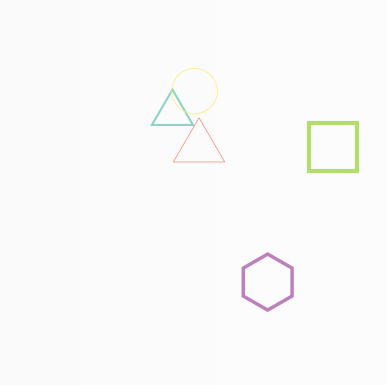[{"shape": "triangle", "thickness": 1.5, "radius": 0.31, "center": [0.445, 0.706]}, {"shape": "triangle", "thickness": 0.5, "radius": 0.38, "center": [0.514, 0.618]}, {"shape": "square", "thickness": 3, "radius": 0.31, "center": [0.86, 0.618]}, {"shape": "hexagon", "thickness": 2.5, "radius": 0.36, "center": [0.691, 0.267]}, {"shape": "circle", "thickness": 0.5, "radius": 0.29, "center": [0.502, 0.763]}]